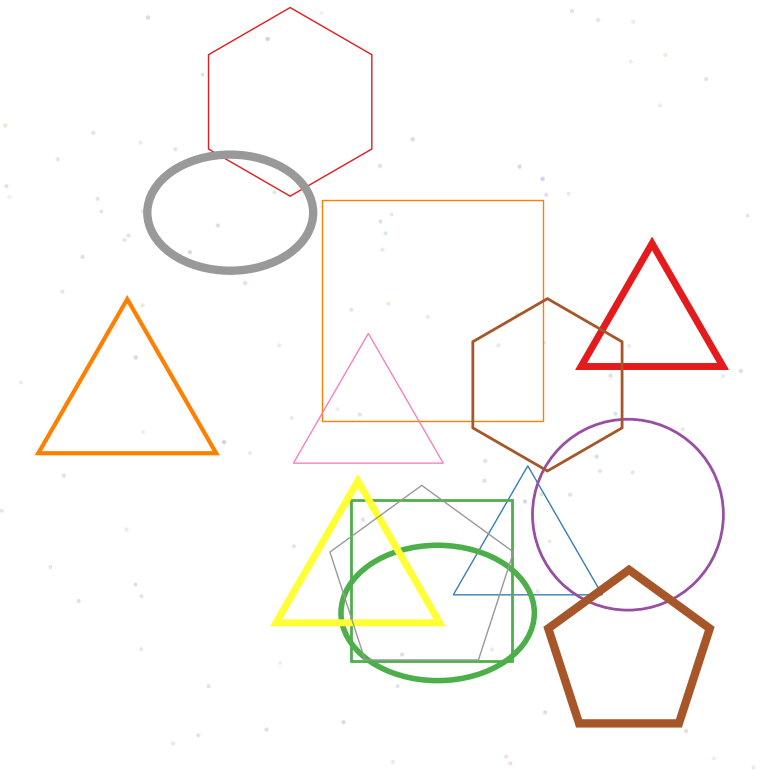[{"shape": "hexagon", "thickness": 0.5, "radius": 0.61, "center": [0.377, 0.868]}, {"shape": "triangle", "thickness": 2.5, "radius": 0.53, "center": [0.847, 0.577]}, {"shape": "triangle", "thickness": 0.5, "radius": 0.56, "center": [0.685, 0.283]}, {"shape": "square", "thickness": 1, "radius": 0.52, "center": [0.56, 0.246]}, {"shape": "oval", "thickness": 2, "radius": 0.63, "center": [0.568, 0.204]}, {"shape": "circle", "thickness": 1, "radius": 0.62, "center": [0.816, 0.332]}, {"shape": "triangle", "thickness": 1.5, "radius": 0.67, "center": [0.165, 0.478]}, {"shape": "square", "thickness": 0.5, "radius": 0.72, "center": [0.561, 0.597]}, {"shape": "triangle", "thickness": 2.5, "radius": 0.61, "center": [0.465, 0.253]}, {"shape": "hexagon", "thickness": 1, "radius": 0.56, "center": [0.711, 0.5]}, {"shape": "pentagon", "thickness": 3, "radius": 0.55, "center": [0.817, 0.15]}, {"shape": "triangle", "thickness": 0.5, "radius": 0.56, "center": [0.478, 0.455]}, {"shape": "pentagon", "thickness": 0.5, "radius": 0.63, "center": [0.548, 0.244]}, {"shape": "oval", "thickness": 3, "radius": 0.54, "center": [0.299, 0.724]}]